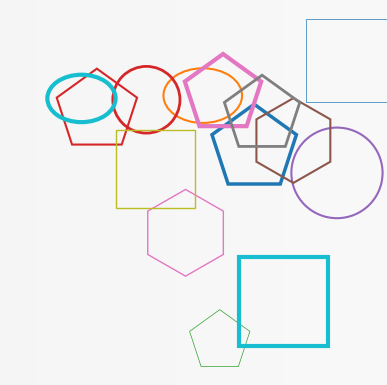[{"shape": "pentagon", "thickness": 2.5, "radius": 0.57, "center": [0.656, 0.615]}, {"shape": "square", "thickness": 0.5, "radius": 0.54, "center": [0.898, 0.842]}, {"shape": "oval", "thickness": 1.5, "radius": 0.51, "center": [0.523, 0.752]}, {"shape": "pentagon", "thickness": 0.5, "radius": 0.41, "center": [0.567, 0.114]}, {"shape": "circle", "thickness": 2, "radius": 0.43, "center": [0.378, 0.741]}, {"shape": "pentagon", "thickness": 1.5, "radius": 0.54, "center": [0.25, 0.713]}, {"shape": "circle", "thickness": 1.5, "radius": 0.59, "center": [0.87, 0.551]}, {"shape": "hexagon", "thickness": 1.5, "radius": 0.55, "center": [0.757, 0.635]}, {"shape": "pentagon", "thickness": 3, "radius": 0.52, "center": [0.576, 0.756]}, {"shape": "hexagon", "thickness": 1, "radius": 0.56, "center": [0.479, 0.395]}, {"shape": "pentagon", "thickness": 2, "radius": 0.51, "center": [0.676, 0.702]}, {"shape": "square", "thickness": 1, "radius": 0.51, "center": [0.402, 0.562]}, {"shape": "square", "thickness": 3, "radius": 0.58, "center": [0.732, 0.218]}, {"shape": "oval", "thickness": 3, "radius": 0.44, "center": [0.21, 0.744]}]